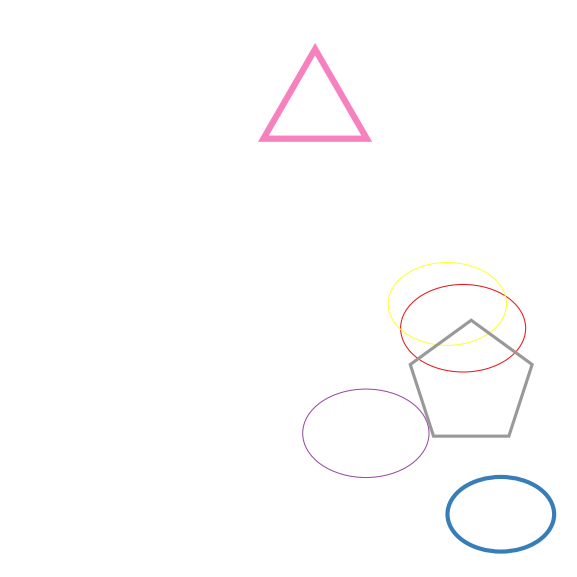[{"shape": "oval", "thickness": 0.5, "radius": 0.54, "center": [0.802, 0.431]}, {"shape": "oval", "thickness": 2, "radius": 0.46, "center": [0.867, 0.109]}, {"shape": "oval", "thickness": 0.5, "radius": 0.55, "center": [0.634, 0.249]}, {"shape": "oval", "thickness": 0.5, "radius": 0.51, "center": [0.774, 0.473]}, {"shape": "triangle", "thickness": 3, "radius": 0.52, "center": [0.546, 0.811]}, {"shape": "pentagon", "thickness": 1.5, "radius": 0.55, "center": [0.816, 0.334]}]